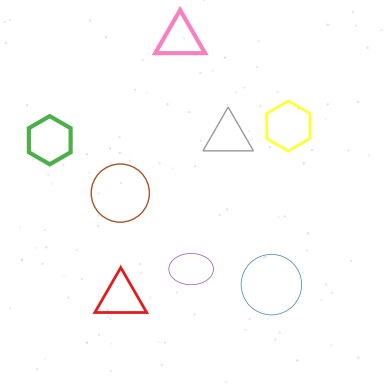[{"shape": "triangle", "thickness": 2, "radius": 0.39, "center": [0.314, 0.227]}, {"shape": "circle", "thickness": 0.5, "radius": 0.39, "center": [0.705, 0.261]}, {"shape": "hexagon", "thickness": 3, "radius": 0.31, "center": [0.129, 0.636]}, {"shape": "oval", "thickness": 0.5, "radius": 0.29, "center": [0.497, 0.301]}, {"shape": "hexagon", "thickness": 2, "radius": 0.32, "center": [0.749, 0.673]}, {"shape": "circle", "thickness": 1, "radius": 0.38, "center": [0.312, 0.498]}, {"shape": "triangle", "thickness": 3, "radius": 0.37, "center": [0.468, 0.899]}, {"shape": "triangle", "thickness": 1, "radius": 0.38, "center": [0.593, 0.646]}]